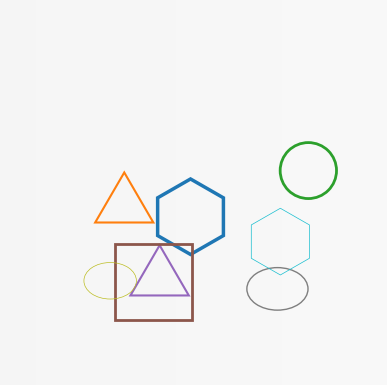[{"shape": "hexagon", "thickness": 2.5, "radius": 0.49, "center": [0.492, 0.437]}, {"shape": "triangle", "thickness": 1.5, "radius": 0.43, "center": [0.321, 0.465]}, {"shape": "circle", "thickness": 2, "radius": 0.36, "center": [0.796, 0.557]}, {"shape": "triangle", "thickness": 1.5, "radius": 0.43, "center": [0.412, 0.276]}, {"shape": "square", "thickness": 2, "radius": 0.5, "center": [0.397, 0.267]}, {"shape": "oval", "thickness": 1, "radius": 0.39, "center": [0.716, 0.25]}, {"shape": "oval", "thickness": 0.5, "radius": 0.34, "center": [0.284, 0.271]}, {"shape": "hexagon", "thickness": 0.5, "radius": 0.43, "center": [0.724, 0.372]}]